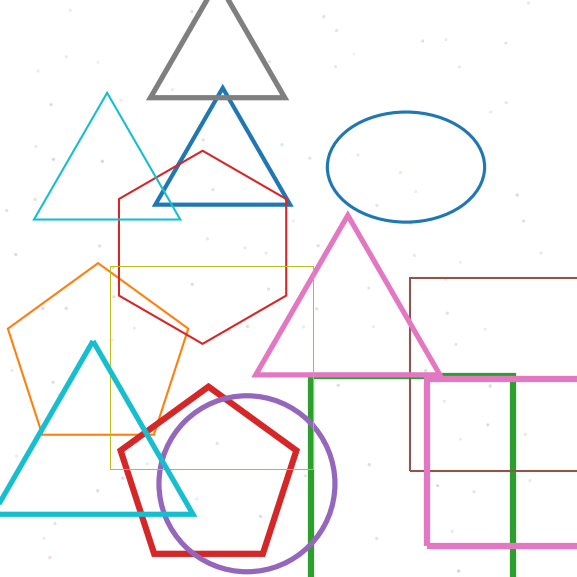[{"shape": "triangle", "thickness": 2, "radius": 0.67, "center": [0.386, 0.712]}, {"shape": "oval", "thickness": 1.5, "radius": 0.68, "center": [0.703, 0.71]}, {"shape": "pentagon", "thickness": 1, "radius": 0.82, "center": [0.17, 0.379]}, {"shape": "square", "thickness": 3, "radius": 0.87, "center": [0.714, 0.173]}, {"shape": "hexagon", "thickness": 1, "radius": 0.84, "center": [0.351, 0.571]}, {"shape": "pentagon", "thickness": 3, "radius": 0.8, "center": [0.361, 0.17]}, {"shape": "circle", "thickness": 2.5, "radius": 0.76, "center": [0.428, 0.161]}, {"shape": "square", "thickness": 1, "radius": 0.83, "center": [0.877, 0.351]}, {"shape": "square", "thickness": 3, "radius": 0.73, "center": [0.885, 0.198]}, {"shape": "triangle", "thickness": 2.5, "radius": 0.92, "center": [0.602, 0.442]}, {"shape": "triangle", "thickness": 2.5, "radius": 0.67, "center": [0.377, 0.897]}, {"shape": "square", "thickness": 0.5, "radius": 0.88, "center": [0.366, 0.363]}, {"shape": "triangle", "thickness": 1, "radius": 0.73, "center": [0.186, 0.692]}, {"shape": "triangle", "thickness": 2.5, "radius": 1.0, "center": [0.161, 0.209]}]